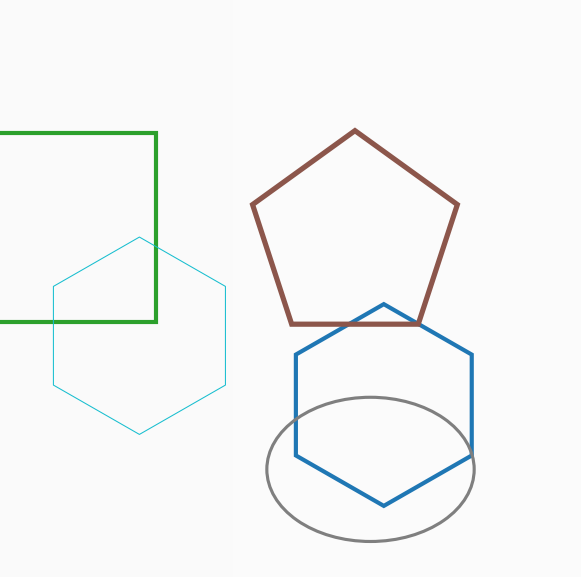[{"shape": "hexagon", "thickness": 2, "radius": 0.87, "center": [0.66, 0.298]}, {"shape": "square", "thickness": 2, "radius": 0.82, "center": [0.105, 0.605]}, {"shape": "pentagon", "thickness": 2.5, "radius": 0.93, "center": [0.611, 0.588]}, {"shape": "oval", "thickness": 1.5, "radius": 0.89, "center": [0.637, 0.186]}, {"shape": "hexagon", "thickness": 0.5, "radius": 0.85, "center": [0.24, 0.418]}]